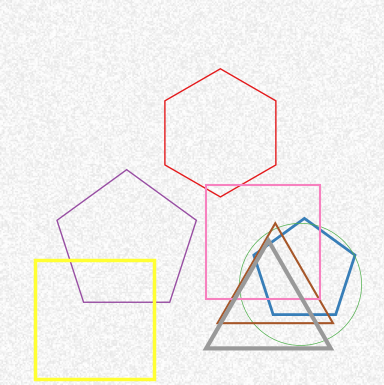[{"shape": "hexagon", "thickness": 1, "radius": 0.83, "center": [0.572, 0.655]}, {"shape": "pentagon", "thickness": 2, "radius": 0.69, "center": [0.791, 0.295]}, {"shape": "circle", "thickness": 0.5, "radius": 0.79, "center": [0.781, 0.261]}, {"shape": "pentagon", "thickness": 1, "radius": 0.95, "center": [0.329, 0.369]}, {"shape": "square", "thickness": 2.5, "radius": 0.77, "center": [0.245, 0.17]}, {"shape": "triangle", "thickness": 1.5, "radius": 0.87, "center": [0.715, 0.247]}, {"shape": "square", "thickness": 1.5, "radius": 0.74, "center": [0.684, 0.371]}, {"shape": "triangle", "thickness": 3, "radius": 0.93, "center": [0.697, 0.188]}]